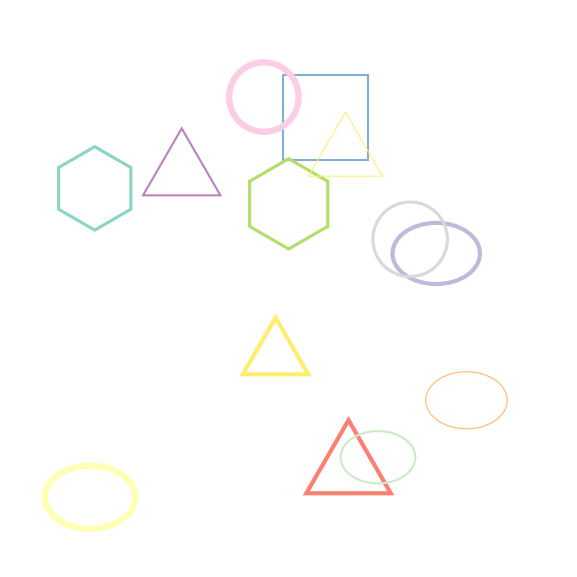[{"shape": "hexagon", "thickness": 1.5, "radius": 0.36, "center": [0.164, 0.673]}, {"shape": "oval", "thickness": 3, "radius": 0.39, "center": [0.156, 0.138]}, {"shape": "oval", "thickness": 2, "radius": 0.38, "center": [0.755, 0.56]}, {"shape": "triangle", "thickness": 2, "radius": 0.42, "center": [0.604, 0.187]}, {"shape": "square", "thickness": 1, "radius": 0.37, "center": [0.564, 0.796]}, {"shape": "oval", "thickness": 0.5, "radius": 0.35, "center": [0.808, 0.306]}, {"shape": "hexagon", "thickness": 1.5, "radius": 0.39, "center": [0.5, 0.646]}, {"shape": "circle", "thickness": 3, "radius": 0.3, "center": [0.457, 0.831]}, {"shape": "circle", "thickness": 1.5, "radius": 0.32, "center": [0.71, 0.585]}, {"shape": "triangle", "thickness": 1, "radius": 0.39, "center": [0.315, 0.7]}, {"shape": "oval", "thickness": 1, "radius": 0.32, "center": [0.654, 0.207]}, {"shape": "triangle", "thickness": 0.5, "radius": 0.37, "center": [0.598, 0.731]}, {"shape": "triangle", "thickness": 2, "radius": 0.33, "center": [0.477, 0.384]}]